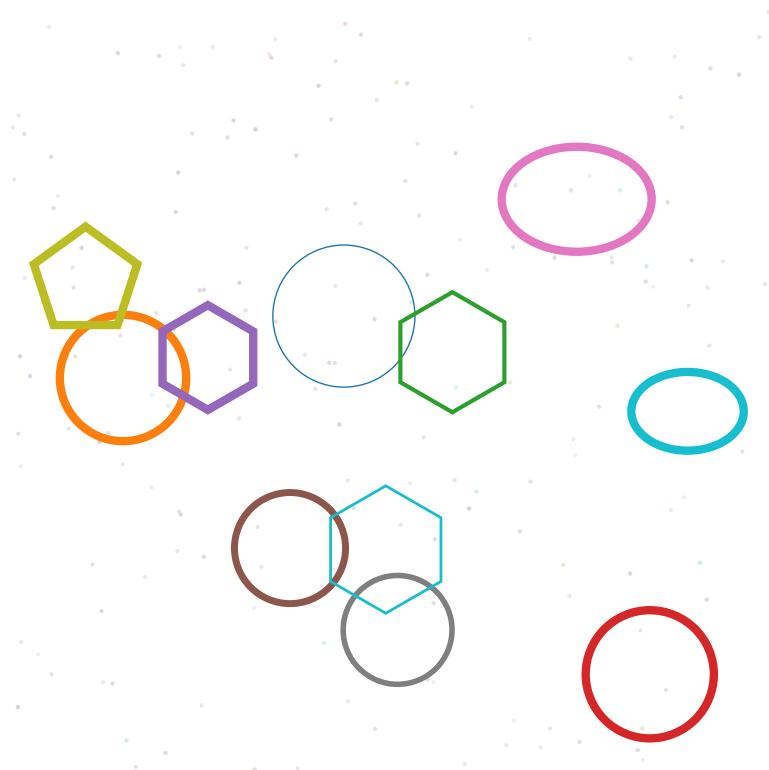[{"shape": "circle", "thickness": 0.5, "radius": 0.46, "center": [0.447, 0.589]}, {"shape": "circle", "thickness": 3, "radius": 0.41, "center": [0.16, 0.509]}, {"shape": "hexagon", "thickness": 1.5, "radius": 0.39, "center": [0.588, 0.543]}, {"shape": "circle", "thickness": 3, "radius": 0.42, "center": [0.844, 0.124]}, {"shape": "hexagon", "thickness": 3, "radius": 0.34, "center": [0.27, 0.536]}, {"shape": "circle", "thickness": 2.5, "radius": 0.36, "center": [0.377, 0.288]}, {"shape": "oval", "thickness": 3, "radius": 0.49, "center": [0.749, 0.741]}, {"shape": "circle", "thickness": 2, "radius": 0.35, "center": [0.516, 0.182]}, {"shape": "pentagon", "thickness": 3, "radius": 0.35, "center": [0.111, 0.635]}, {"shape": "oval", "thickness": 3, "radius": 0.37, "center": [0.893, 0.466]}, {"shape": "hexagon", "thickness": 1, "radius": 0.41, "center": [0.501, 0.286]}]